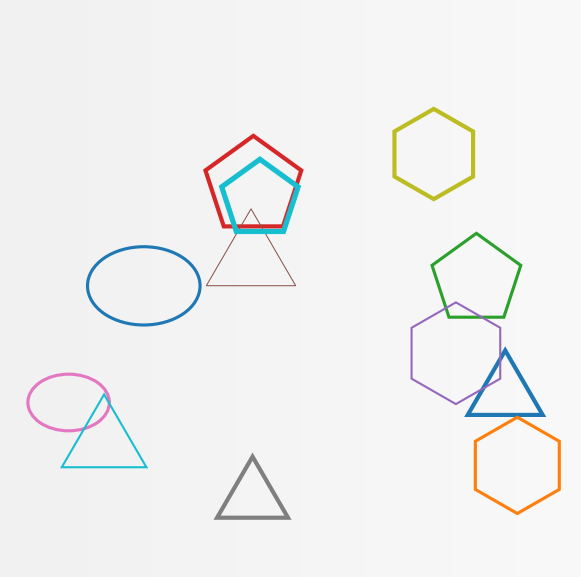[{"shape": "oval", "thickness": 1.5, "radius": 0.48, "center": [0.247, 0.504]}, {"shape": "triangle", "thickness": 2, "radius": 0.37, "center": [0.869, 0.318]}, {"shape": "hexagon", "thickness": 1.5, "radius": 0.42, "center": [0.89, 0.193]}, {"shape": "pentagon", "thickness": 1.5, "radius": 0.4, "center": [0.82, 0.515]}, {"shape": "pentagon", "thickness": 2, "radius": 0.43, "center": [0.436, 0.677]}, {"shape": "hexagon", "thickness": 1, "radius": 0.44, "center": [0.784, 0.387]}, {"shape": "triangle", "thickness": 0.5, "radius": 0.44, "center": [0.432, 0.549]}, {"shape": "oval", "thickness": 1.5, "radius": 0.35, "center": [0.118, 0.302]}, {"shape": "triangle", "thickness": 2, "radius": 0.35, "center": [0.434, 0.138]}, {"shape": "hexagon", "thickness": 2, "radius": 0.39, "center": [0.746, 0.732]}, {"shape": "pentagon", "thickness": 2.5, "radius": 0.35, "center": [0.447, 0.654]}, {"shape": "triangle", "thickness": 1, "radius": 0.42, "center": [0.179, 0.232]}]